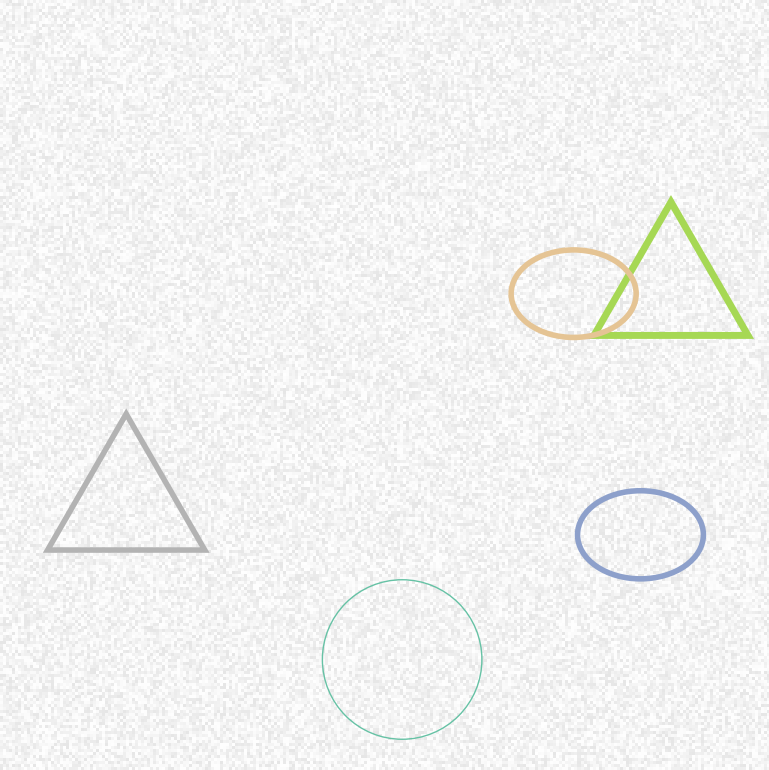[{"shape": "circle", "thickness": 0.5, "radius": 0.52, "center": [0.522, 0.144]}, {"shape": "oval", "thickness": 2, "radius": 0.41, "center": [0.832, 0.305]}, {"shape": "triangle", "thickness": 2.5, "radius": 0.58, "center": [0.871, 0.622]}, {"shape": "oval", "thickness": 2, "radius": 0.41, "center": [0.745, 0.619]}, {"shape": "triangle", "thickness": 2, "radius": 0.59, "center": [0.164, 0.345]}]